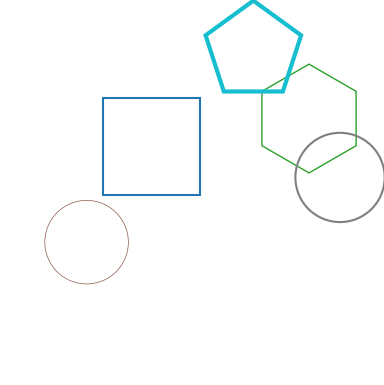[{"shape": "square", "thickness": 1.5, "radius": 0.63, "center": [0.394, 0.619]}, {"shape": "hexagon", "thickness": 1, "radius": 0.71, "center": [0.803, 0.692]}, {"shape": "circle", "thickness": 0.5, "radius": 0.54, "center": [0.225, 0.371]}, {"shape": "circle", "thickness": 1.5, "radius": 0.58, "center": [0.883, 0.539]}, {"shape": "pentagon", "thickness": 3, "radius": 0.65, "center": [0.658, 0.868]}]